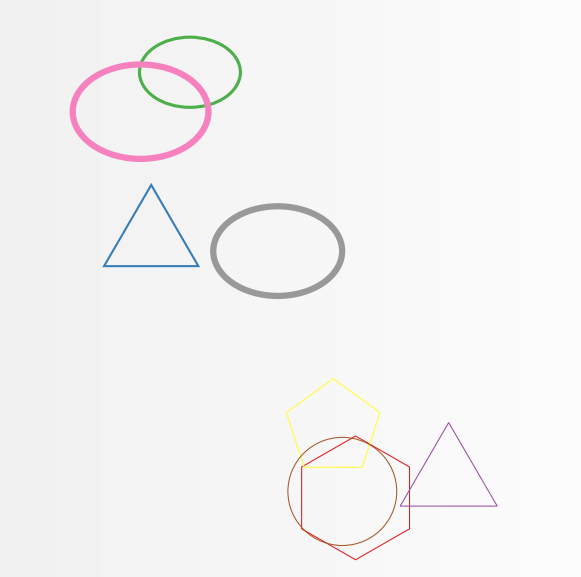[{"shape": "hexagon", "thickness": 0.5, "radius": 0.54, "center": [0.612, 0.137]}, {"shape": "triangle", "thickness": 1, "radius": 0.47, "center": [0.26, 0.585]}, {"shape": "oval", "thickness": 1.5, "radius": 0.43, "center": [0.327, 0.874]}, {"shape": "triangle", "thickness": 0.5, "radius": 0.48, "center": [0.772, 0.171]}, {"shape": "pentagon", "thickness": 0.5, "radius": 0.42, "center": [0.573, 0.259]}, {"shape": "circle", "thickness": 0.5, "radius": 0.47, "center": [0.589, 0.148]}, {"shape": "oval", "thickness": 3, "radius": 0.58, "center": [0.242, 0.806]}, {"shape": "oval", "thickness": 3, "radius": 0.55, "center": [0.478, 0.564]}]